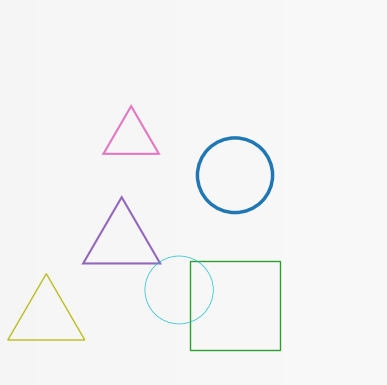[{"shape": "circle", "thickness": 2.5, "radius": 0.48, "center": [0.606, 0.545]}, {"shape": "square", "thickness": 1, "radius": 0.58, "center": [0.606, 0.207]}, {"shape": "triangle", "thickness": 1.5, "radius": 0.57, "center": [0.314, 0.373]}, {"shape": "triangle", "thickness": 1.5, "radius": 0.41, "center": [0.338, 0.642]}, {"shape": "triangle", "thickness": 1, "radius": 0.57, "center": [0.119, 0.174]}, {"shape": "circle", "thickness": 0.5, "radius": 0.44, "center": [0.462, 0.247]}]